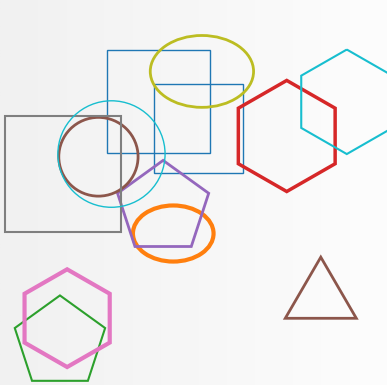[{"shape": "square", "thickness": 1, "radius": 0.57, "center": [0.512, 0.667]}, {"shape": "square", "thickness": 1, "radius": 0.67, "center": [0.409, 0.736]}, {"shape": "oval", "thickness": 3, "radius": 0.52, "center": [0.447, 0.393]}, {"shape": "pentagon", "thickness": 1.5, "radius": 0.61, "center": [0.155, 0.11]}, {"shape": "hexagon", "thickness": 2.5, "radius": 0.72, "center": [0.74, 0.647]}, {"shape": "pentagon", "thickness": 2, "radius": 0.62, "center": [0.421, 0.46]}, {"shape": "triangle", "thickness": 2, "radius": 0.53, "center": [0.828, 0.226]}, {"shape": "circle", "thickness": 2, "radius": 0.51, "center": [0.254, 0.593]}, {"shape": "hexagon", "thickness": 3, "radius": 0.63, "center": [0.173, 0.174]}, {"shape": "square", "thickness": 1.5, "radius": 0.75, "center": [0.164, 0.548]}, {"shape": "oval", "thickness": 2, "radius": 0.67, "center": [0.521, 0.815]}, {"shape": "hexagon", "thickness": 1.5, "radius": 0.68, "center": [0.895, 0.736]}, {"shape": "circle", "thickness": 1, "radius": 0.69, "center": [0.288, 0.6]}]